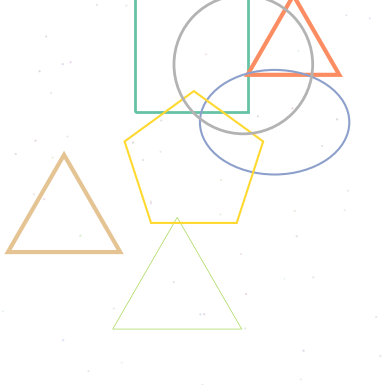[{"shape": "square", "thickness": 2, "radius": 0.73, "center": [0.498, 0.857]}, {"shape": "triangle", "thickness": 3, "radius": 0.69, "center": [0.762, 0.874]}, {"shape": "oval", "thickness": 1.5, "radius": 0.97, "center": [0.713, 0.683]}, {"shape": "triangle", "thickness": 0.5, "radius": 0.97, "center": [0.46, 0.242]}, {"shape": "pentagon", "thickness": 1.5, "radius": 0.95, "center": [0.504, 0.574]}, {"shape": "triangle", "thickness": 3, "radius": 0.84, "center": [0.166, 0.429]}, {"shape": "circle", "thickness": 2, "radius": 0.9, "center": [0.632, 0.833]}]